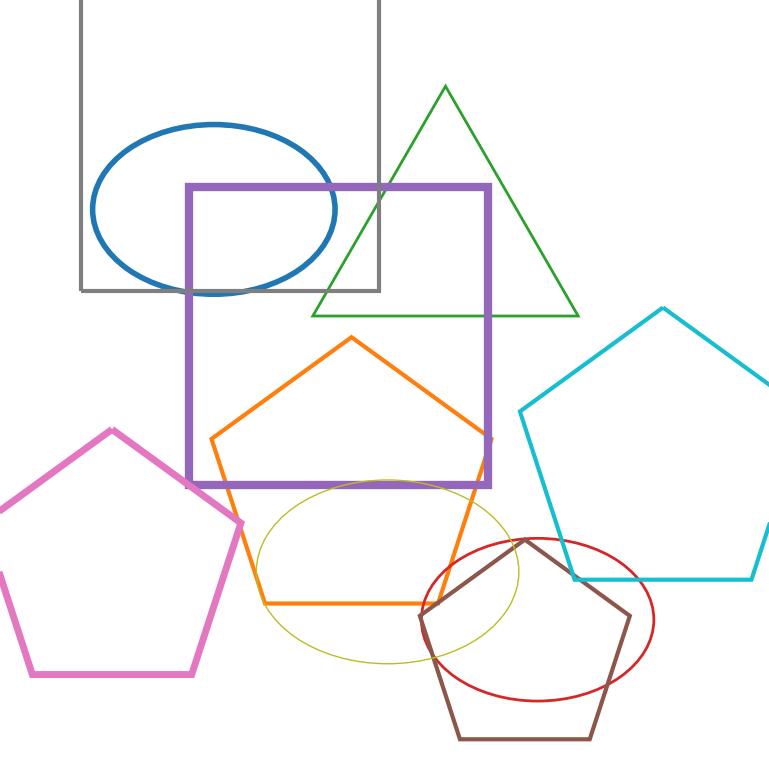[{"shape": "oval", "thickness": 2, "radius": 0.79, "center": [0.278, 0.728]}, {"shape": "pentagon", "thickness": 1.5, "radius": 0.96, "center": [0.457, 0.371]}, {"shape": "triangle", "thickness": 1, "radius": 0.99, "center": [0.579, 0.689]}, {"shape": "oval", "thickness": 1, "radius": 0.75, "center": [0.698, 0.195]}, {"shape": "square", "thickness": 3, "radius": 0.97, "center": [0.44, 0.564]}, {"shape": "pentagon", "thickness": 1.5, "radius": 0.72, "center": [0.682, 0.156]}, {"shape": "pentagon", "thickness": 2.5, "radius": 0.88, "center": [0.145, 0.266]}, {"shape": "square", "thickness": 1.5, "radius": 0.97, "center": [0.299, 0.815]}, {"shape": "oval", "thickness": 0.5, "radius": 0.85, "center": [0.503, 0.257]}, {"shape": "pentagon", "thickness": 1.5, "radius": 0.98, "center": [0.861, 0.405]}]